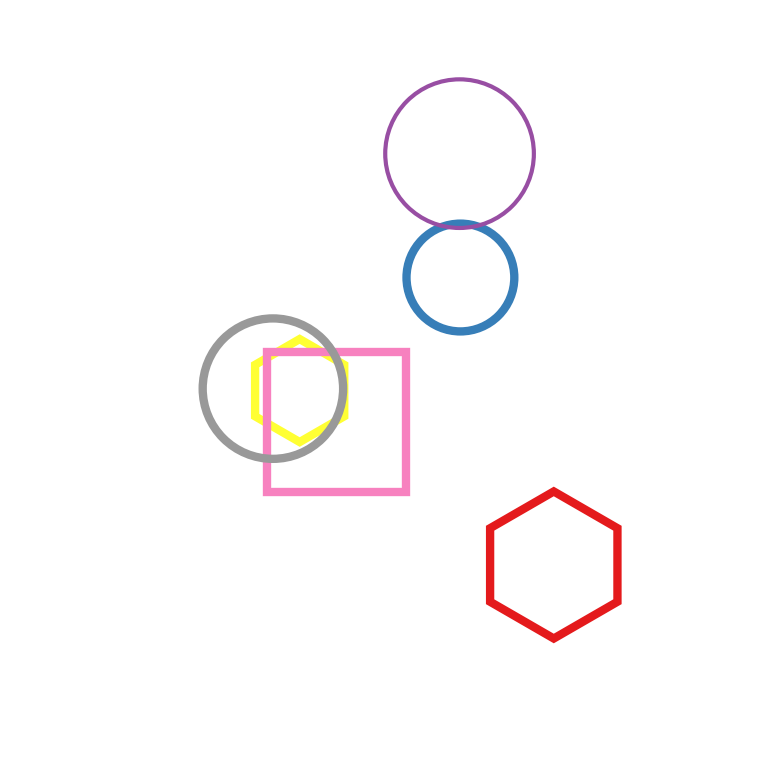[{"shape": "hexagon", "thickness": 3, "radius": 0.48, "center": [0.719, 0.266]}, {"shape": "circle", "thickness": 3, "radius": 0.35, "center": [0.598, 0.64]}, {"shape": "circle", "thickness": 1.5, "radius": 0.48, "center": [0.597, 0.8]}, {"shape": "hexagon", "thickness": 3, "radius": 0.33, "center": [0.389, 0.493]}, {"shape": "square", "thickness": 3, "radius": 0.45, "center": [0.437, 0.452]}, {"shape": "circle", "thickness": 3, "radius": 0.46, "center": [0.354, 0.495]}]